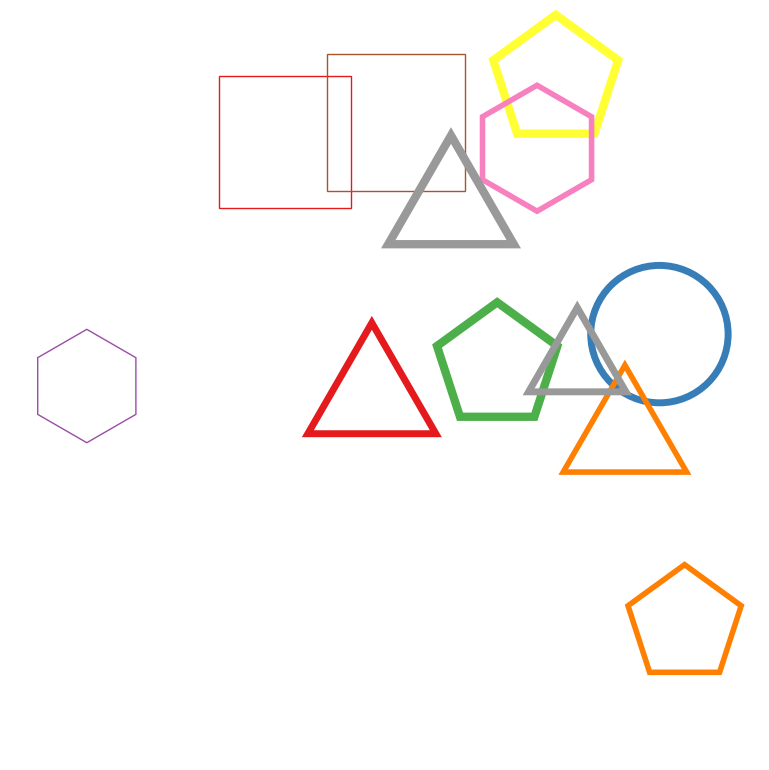[{"shape": "square", "thickness": 0.5, "radius": 0.43, "center": [0.37, 0.815]}, {"shape": "triangle", "thickness": 2.5, "radius": 0.48, "center": [0.483, 0.485]}, {"shape": "circle", "thickness": 2.5, "radius": 0.45, "center": [0.856, 0.566]}, {"shape": "pentagon", "thickness": 3, "radius": 0.41, "center": [0.646, 0.525]}, {"shape": "hexagon", "thickness": 0.5, "radius": 0.37, "center": [0.113, 0.499]}, {"shape": "triangle", "thickness": 2, "radius": 0.46, "center": [0.812, 0.433]}, {"shape": "pentagon", "thickness": 2, "radius": 0.39, "center": [0.889, 0.189]}, {"shape": "pentagon", "thickness": 3, "radius": 0.43, "center": [0.722, 0.895]}, {"shape": "square", "thickness": 0.5, "radius": 0.45, "center": [0.514, 0.841]}, {"shape": "hexagon", "thickness": 2, "radius": 0.41, "center": [0.697, 0.807]}, {"shape": "triangle", "thickness": 2.5, "radius": 0.36, "center": [0.75, 0.528]}, {"shape": "triangle", "thickness": 3, "radius": 0.47, "center": [0.586, 0.73]}]